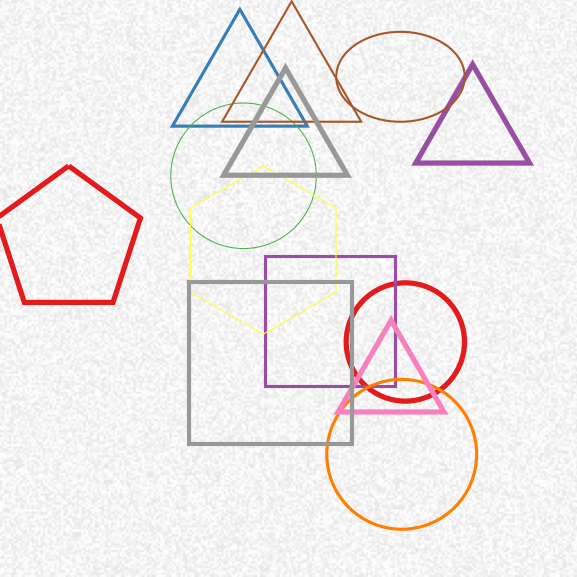[{"shape": "circle", "thickness": 2.5, "radius": 0.51, "center": [0.702, 0.407]}, {"shape": "pentagon", "thickness": 2.5, "radius": 0.65, "center": [0.119, 0.581]}, {"shape": "triangle", "thickness": 1.5, "radius": 0.67, "center": [0.415, 0.848]}, {"shape": "circle", "thickness": 0.5, "radius": 0.63, "center": [0.422, 0.695]}, {"shape": "square", "thickness": 1.5, "radius": 0.56, "center": [0.571, 0.444]}, {"shape": "triangle", "thickness": 2.5, "radius": 0.57, "center": [0.818, 0.774]}, {"shape": "circle", "thickness": 1.5, "radius": 0.65, "center": [0.696, 0.212]}, {"shape": "hexagon", "thickness": 0.5, "radius": 0.73, "center": [0.456, 0.566]}, {"shape": "oval", "thickness": 1, "radius": 0.56, "center": [0.693, 0.866]}, {"shape": "triangle", "thickness": 1, "radius": 0.7, "center": [0.505, 0.858]}, {"shape": "triangle", "thickness": 2.5, "radius": 0.53, "center": [0.677, 0.339]}, {"shape": "square", "thickness": 2, "radius": 0.7, "center": [0.469, 0.371]}, {"shape": "triangle", "thickness": 2.5, "radius": 0.62, "center": [0.494, 0.758]}]